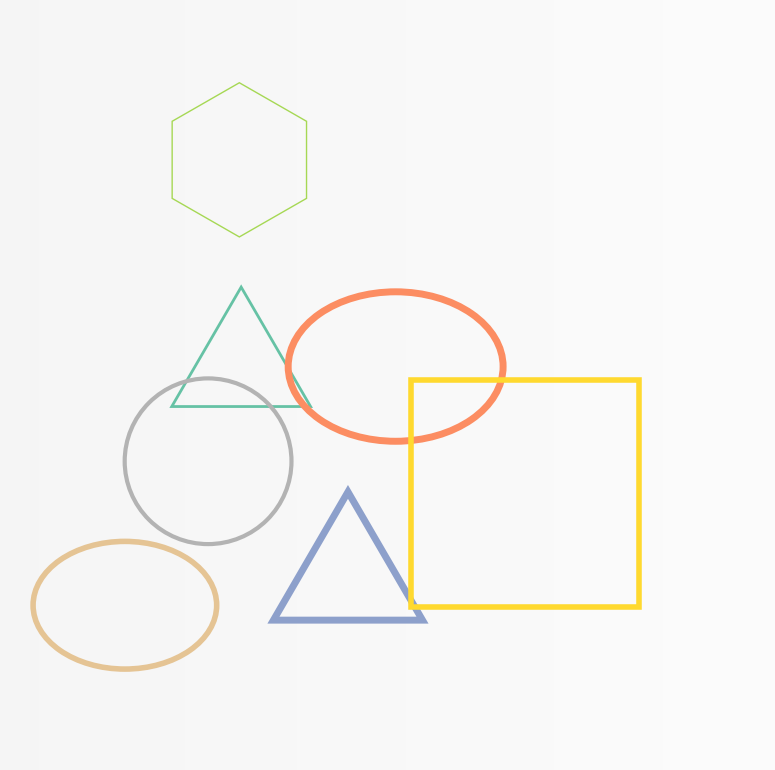[{"shape": "triangle", "thickness": 1, "radius": 0.52, "center": [0.311, 0.524]}, {"shape": "oval", "thickness": 2.5, "radius": 0.69, "center": [0.511, 0.524]}, {"shape": "triangle", "thickness": 2.5, "radius": 0.56, "center": [0.449, 0.25]}, {"shape": "hexagon", "thickness": 0.5, "radius": 0.5, "center": [0.309, 0.792]}, {"shape": "square", "thickness": 2, "radius": 0.74, "center": [0.678, 0.359]}, {"shape": "oval", "thickness": 2, "radius": 0.59, "center": [0.161, 0.214]}, {"shape": "circle", "thickness": 1.5, "radius": 0.54, "center": [0.268, 0.401]}]